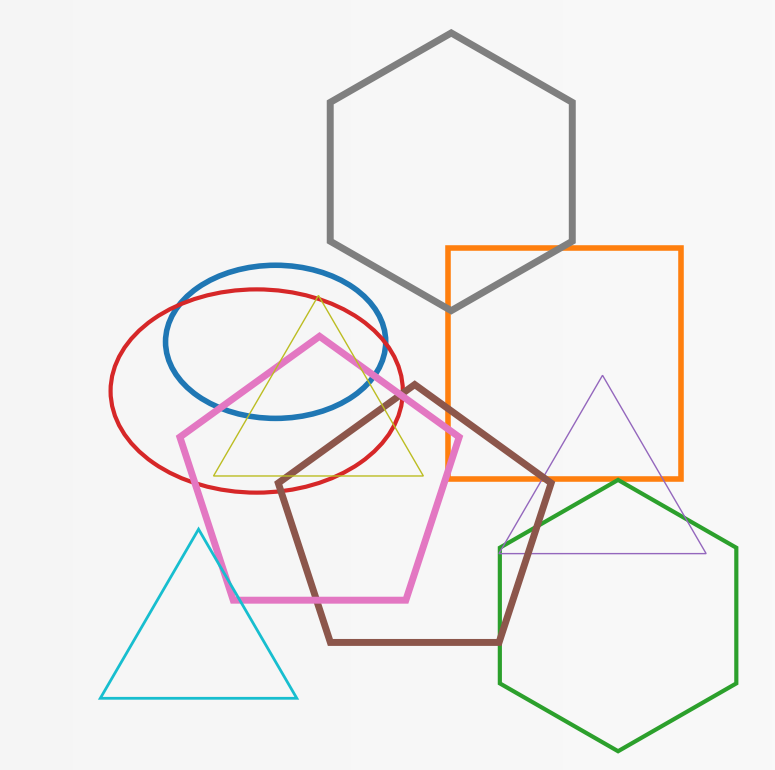[{"shape": "oval", "thickness": 2, "radius": 0.71, "center": [0.356, 0.556]}, {"shape": "square", "thickness": 2, "radius": 0.75, "center": [0.729, 0.528]}, {"shape": "hexagon", "thickness": 1.5, "radius": 0.88, "center": [0.798, 0.201]}, {"shape": "oval", "thickness": 1.5, "radius": 0.94, "center": [0.331, 0.492]}, {"shape": "triangle", "thickness": 0.5, "radius": 0.77, "center": [0.777, 0.358]}, {"shape": "pentagon", "thickness": 2.5, "radius": 0.93, "center": [0.535, 0.315]}, {"shape": "pentagon", "thickness": 2.5, "radius": 0.95, "center": [0.412, 0.374]}, {"shape": "hexagon", "thickness": 2.5, "radius": 0.9, "center": [0.582, 0.777]}, {"shape": "triangle", "thickness": 0.5, "radius": 0.78, "center": [0.411, 0.46]}, {"shape": "triangle", "thickness": 1, "radius": 0.73, "center": [0.256, 0.166]}]